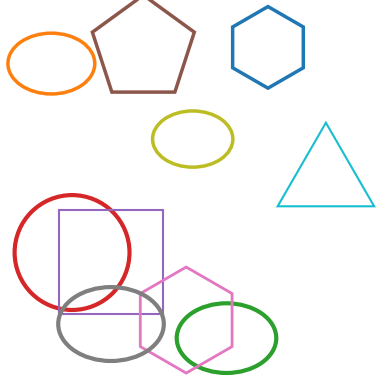[{"shape": "hexagon", "thickness": 2.5, "radius": 0.53, "center": [0.696, 0.877]}, {"shape": "oval", "thickness": 2.5, "radius": 0.56, "center": [0.133, 0.835]}, {"shape": "oval", "thickness": 3, "radius": 0.65, "center": [0.588, 0.122]}, {"shape": "circle", "thickness": 3, "radius": 0.75, "center": [0.187, 0.344]}, {"shape": "square", "thickness": 1.5, "radius": 0.68, "center": [0.289, 0.32]}, {"shape": "pentagon", "thickness": 2.5, "radius": 0.7, "center": [0.372, 0.873]}, {"shape": "hexagon", "thickness": 2, "radius": 0.69, "center": [0.484, 0.169]}, {"shape": "oval", "thickness": 3, "radius": 0.69, "center": [0.288, 0.158]}, {"shape": "oval", "thickness": 2.5, "radius": 0.52, "center": [0.501, 0.639]}, {"shape": "triangle", "thickness": 1.5, "radius": 0.72, "center": [0.846, 0.537]}]